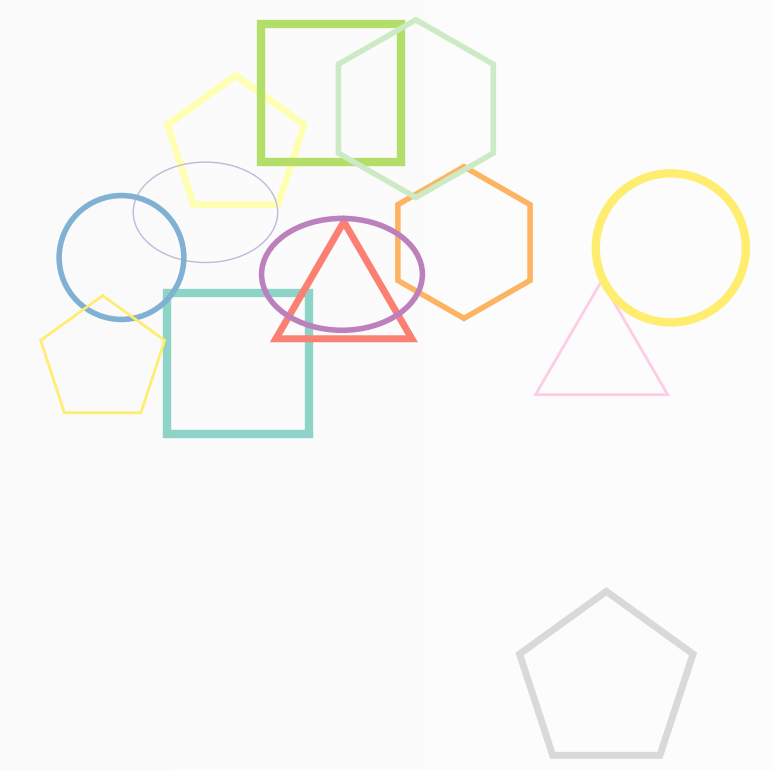[{"shape": "square", "thickness": 3, "radius": 0.46, "center": [0.307, 0.527]}, {"shape": "pentagon", "thickness": 2.5, "radius": 0.46, "center": [0.304, 0.809]}, {"shape": "oval", "thickness": 0.5, "radius": 0.47, "center": [0.265, 0.724]}, {"shape": "triangle", "thickness": 2.5, "radius": 0.51, "center": [0.444, 0.611]}, {"shape": "circle", "thickness": 2, "radius": 0.4, "center": [0.157, 0.666]}, {"shape": "hexagon", "thickness": 2, "radius": 0.49, "center": [0.599, 0.685]}, {"shape": "square", "thickness": 3, "radius": 0.45, "center": [0.427, 0.879]}, {"shape": "triangle", "thickness": 1, "radius": 0.49, "center": [0.776, 0.537]}, {"shape": "pentagon", "thickness": 2.5, "radius": 0.59, "center": [0.782, 0.114]}, {"shape": "oval", "thickness": 2, "radius": 0.52, "center": [0.441, 0.644]}, {"shape": "hexagon", "thickness": 2, "radius": 0.58, "center": [0.537, 0.859]}, {"shape": "circle", "thickness": 3, "radius": 0.48, "center": [0.866, 0.678]}, {"shape": "pentagon", "thickness": 1, "radius": 0.42, "center": [0.132, 0.532]}]